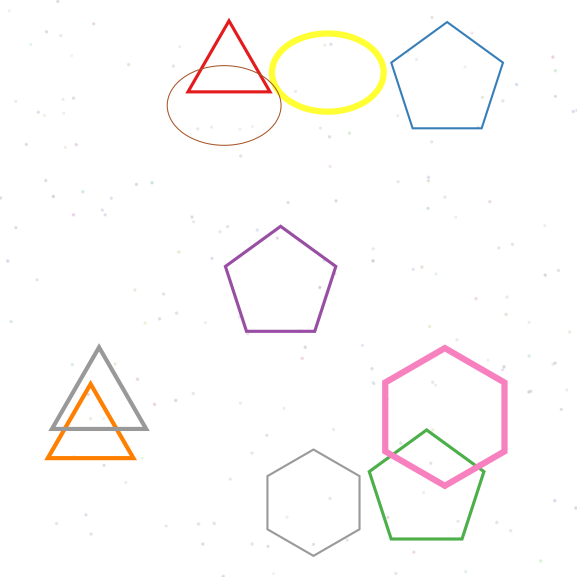[{"shape": "triangle", "thickness": 1.5, "radius": 0.41, "center": [0.397, 0.881]}, {"shape": "pentagon", "thickness": 1, "radius": 0.51, "center": [0.774, 0.859]}, {"shape": "pentagon", "thickness": 1.5, "radius": 0.52, "center": [0.739, 0.15]}, {"shape": "pentagon", "thickness": 1.5, "radius": 0.5, "center": [0.486, 0.507]}, {"shape": "triangle", "thickness": 2, "radius": 0.43, "center": [0.157, 0.249]}, {"shape": "oval", "thickness": 3, "radius": 0.48, "center": [0.568, 0.873]}, {"shape": "oval", "thickness": 0.5, "radius": 0.49, "center": [0.388, 0.816]}, {"shape": "hexagon", "thickness": 3, "radius": 0.6, "center": [0.77, 0.277]}, {"shape": "hexagon", "thickness": 1, "radius": 0.46, "center": [0.543, 0.129]}, {"shape": "triangle", "thickness": 2, "radius": 0.47, "center": [0.172, 0.303]}]